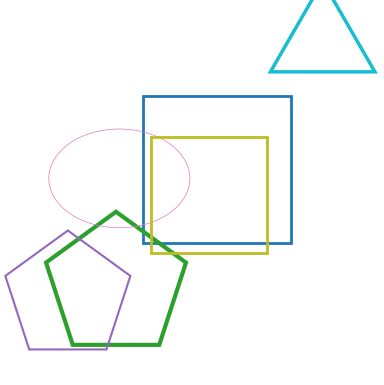[{"shape": "square", "thickness": 2, "radius": 0.96, "center": [0.564, 0.56]}, {"shape": "pentagon", "thickness": 3, "radius": 0.96, "center": [0.301, 0.259]}, {"shape": "pentagon", "thickness": 1.5, "radius": 0.85, "center": [0.176, 0.231]}, {"shape": "oval", "thickness": 0.5, "radius": 0.92, "center": [0.31, 0.537]}, {"shape": "square", "thickness": 2, "radius": 0.76, "center": [0.543, 0.493]}, {"shape": "triangle", "thickness": 2.5, "radius": 0.78, "center": [0.838, 0.892]}]